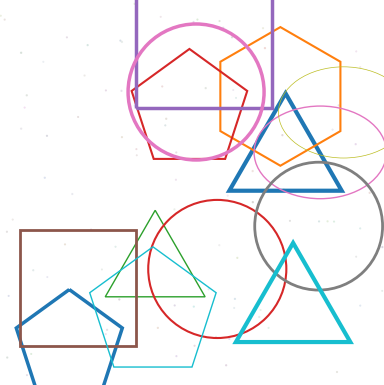[{"shape": "triangle", "thickness": 3, "radius": 0.84, "center": [0.742, 0.589]}, {"shape": "pentagon", "thickness": 2.5, "radius": 0.72, "center": [0.18, 0.103]}, {"shape": "hexagon", "thickness": 1.5, "radius": 0.9, "center": [0.728, 0.75]}, {"shape": "triangle", "thickness": 1, "radius": 0.75, "center": [0.403, 0.304]}, {"shape": "pentagon", "thickness": 1.5, "radius": 0.79, "center": [0.492, 0.715]}, {"shape": "circle", "thickness": 1.5, "radius": 0.9, "center": [0.564, 0.301]}, {"shape": "square", "thickness": 2.5, "radius": 0.88, "center": [0.53, 0.895]}, {"shape": "square", "thickness": 2, "radius": 0.75, "center": [0.202, 0.252]}, {"shape": "oval", "thickness": 1, "radius": 0.86, "center": [0.832, 0.604]}, {"shape": "circle", "thickness": 2.5, "radius": 0.88, "center": [0.509, 0.761]}, {"shape": "circle", "thickness": 2, "radius": 0.83, "center": [0.828, 0.413]}, {"shape": "oval", "thickness": 0.5, "radius": 0.85, "center": [0.892, 0.708]}, {"shape": "pentagon", "thickness": 1, "radius": 0.86, "center": [0.397, 0.186]}, {"shape": "triangle", "thickness": 3, "radius": 0.86, "center": [0.761, 0.197]}]